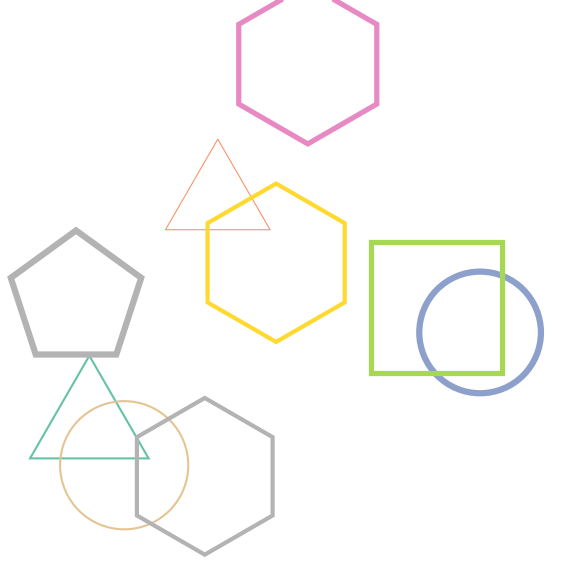[{"shape": "triangle", "thickness": 1, "radius": 0.59, "center": [0.155, 0.265]}, {"shape": "triangle", "thickness": 0.5, "radius": 0.52, "center": [0.377, 0.654]}, {"shape": "circle", "thickness": 3, "radius": 0.53, "center": [0.831, 0.423]}, {"shape": "hexagon", "thickness": 2.5, "radius": 0.69, "center": [0.533, 0.888]}, {"shape": "square", "thickness": 2.5, "radius": 0.57, "center": [0.756, 0.466]}, {"shape": "hexagon", "thickness": 2, "radius": 0.69, "center": [0.478, 0.544]}, {"shape": "circle", "thickness": 1, "radius": 0.55, "center": [0.215, 0.194]}, {"shape": "pentagon", "thickness": 3, "radius": 0.59, "center": [0.132, 0.481]}, {"shape": "hexagon", "thickness": 2, "radius": 0.68, "center": [0.355, 0.174]}]